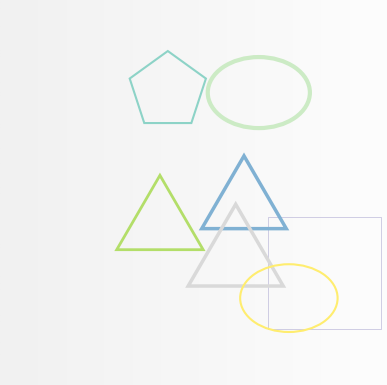[{"shape": "pentagon", "thickness": 1.5, "radius": 0.52, "center": [0.433, 0.764]}, {"shape": "square", "thickness": 0.5, "radius": 0.73, "center": [0.837, 0.29]}, {"shape": "triangle", "thickness": 2.5, "radius": 0.63, "center": [0.63, 0.469]}, {"shape": "triangle", "thickness": 2, "radius": 0.64, "center": [0.413, 0.416]}, {"shape": "triangle", "thickness": 2.5, "radius": 0.71, "center": [0.608, 0.328]}, {"shape": "oval", "thickness": 3, "radius": 0.66, "center": [0.668, 0.76]}, {"shape": "oval", "thickness": 1.5, "radius": 0.63, "center": [0.745, 0.226]}]